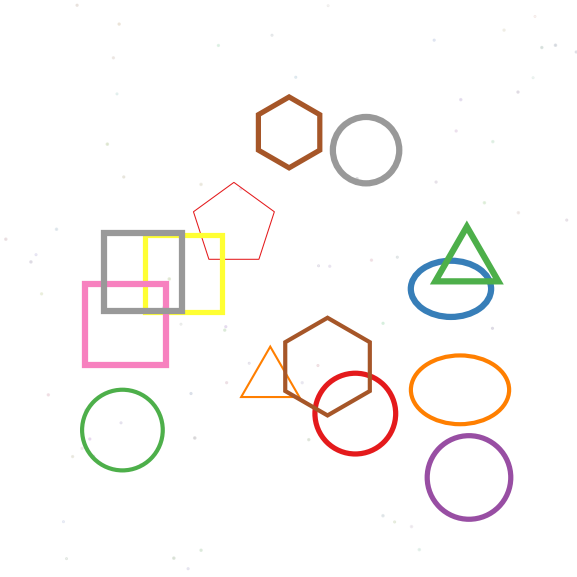[{"shape": "pentagon", "thickness": 0.5, "radius": 0.37, "center": [0.405, 0.61]}, {"shape": "circle", "thickness": 2.5, "radius": 0.35, "center": [0.615, 0.283]}, {"shape": "oval", "thickness": 3, "radius": 0.35, "center": [0.781, 0.499]}, {"shape": "circle", "thickness": 2, "radius": 0.35, "center": [0.212, 0.254]}, {"shape": "triangle", "thickness": 3, "radius": 0.32, "center": [0.808, 0.543]}, {"shape": "circle", "thickness": 2.5, "radius": 0.36, "center": [0.812, 0.172]}, {"shape": "oval", "thickness": 2, "radius": 0.43, "center": [0.797, 0.324]}, {"shape": "triangle", "thickness": 1, "radius": 0.29, "center": [0.468, 0.341]}, {"shape": "square", "thickness": 2.5, "radius": 0.33, "center": [0.318, 0.526]}, {"shape": "hexagon", "thickness": 2.5, "radius": 0.31, "center": [0.501, 0.77]}, {"shape": "hexagon", "thickness": 2, "radius": 0.42, "center": [0.567, 0.364]}, {"shape": "square", "thickness": 3, "radius": 0.35, "center": [0.217, 0.437]}, {"shape": "circle", "thickness": 3, "radius": 0.29, "center": [0.634, 0.739]}, {"shape": "square", "thickness": 3, "radius": 0.34, "center": [0.248, 0.529]}]